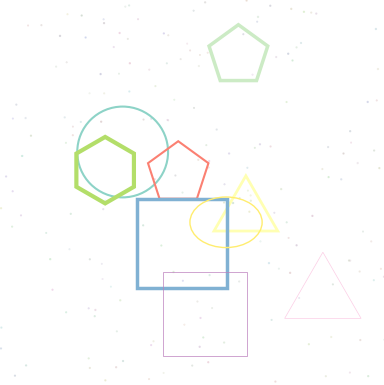[{"shape": "circle", "thickness": 1.5, "radius": 0.59, "center": [0.319, 0.605]}, {"shape": "triangle", "thickness": 2, "radius": 0.48, "center": [0.639, 0.448]}, {"shape": "pentagon", "thickness": 1.5, "radius": 0.41, "center": [0.463, 0.551]}, {"shape": "square", "thickness": 2.5, "radius": 0.58, "center": [0.473, 0.368]}, {"shape": "hexagon", "thickness": 3, "radius": 0.43, "center": [0.273, 0.558]}, {"shape": "triangle", "thickness": 0.5, "radius": 0.57, "center": [0.839, 0.23]}, {"shape": "square", "thickness": 0.5, "radius": 0.55, "center": [0.534, 0.185]}, {"shape": "pentagon", "thickness": 2.5, "radius": 0.4, "center": [0.619, 0.856]}, {"shape": "oval", "thickness": 1, "radius": 0.47, "center": [0.587, 0.423]}]